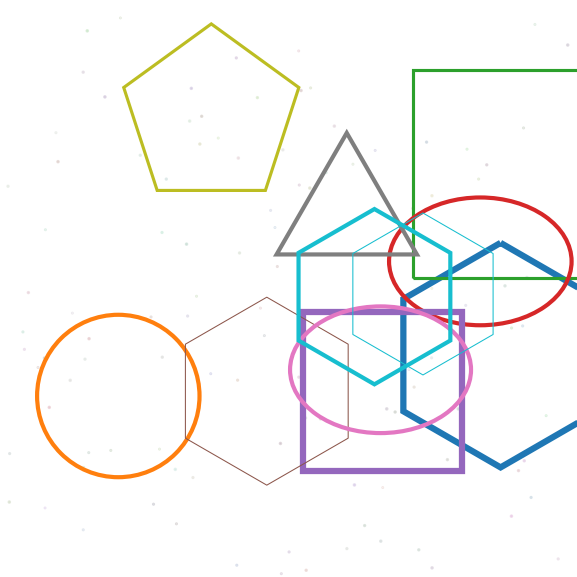[{"shape": "hexagon", "thickness": 3, "radius": 0.97, "center": [0.867, 0.384]}, {"shape": "circle", "thickness": 2, "radius": 0.7, "center": [0.205, 0.313]}, {"shape": "square", "thickness": 1.5, "radius": 0.9, "center": [0.895, 0.697]}, {"shape": "oval", "thickness": 2, "radius": 0.79, "center": [0.832, 0.547]}, {"shape": "square", "thickness": 3, "radius": 0.69, "center": [0.662, 0.321]}, {"shape": "hexagon", "thickness": 0.5, "radius": 0.81, "center": [0.462, 0.322]}, {"shape": "oval", "thickness": 2, "radius": 0.78, "center": [0.659, 0.359]}, {"shape": "triangle", "thickness": 2, "radius": 0.7, "center": [0.6, 0.629]}, {"shape": "pentagon", "thickness": 1.5, "radius": 0.8, "center": [0.366, 0.798]}, {"shape": "hexagon", "thickness": 2, "radius": 0.76, "center": [0.648, 0.485]}, {"shape": "hexagon", "thickness": 0.5, "radius": 0.7, "center": [0.732, 0.49]}]